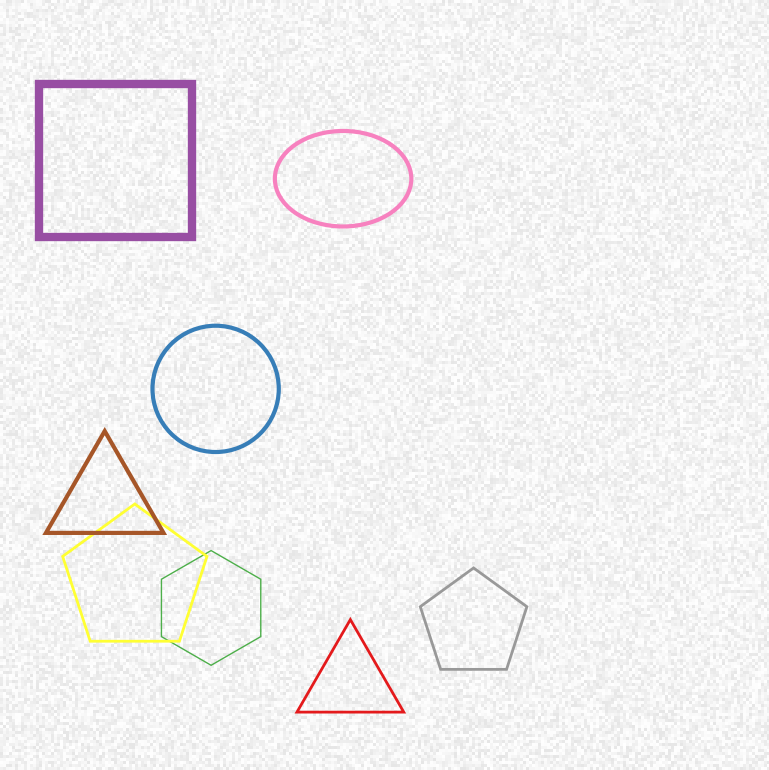[{"shape": "triangle", "thickness": 1, "radius": 0.4, "center": [0.455, 0.115]}, {"shape": "circle", "thickness": 1.5, "radius": 0.41, "center": [0.28, 0.495]}, {"shape": "hexagon", "thickness": 0.5, "radius": 0.37, "center": [0.274, 0.21]}, {"shape": "square", "thickness": 3, "radius": 0.5, "center": [0.15, 0.791]}, {"shape": "pentagon", "thickness": 1, "radius": 0.49, "center": [0.175, 0.247]}, {"shape": "triangle", "thickness": 1.5, "radius": 0.44, "center": [0.136, 0.352]}, {"shape": "oval", "thickness": 1.5, "radius": 0.44, "center": [0.446, 0.768]}, {"shape": "pentagon", "thickness": 1, "radius": 0.36, "center": [0.615, 0.19]}]